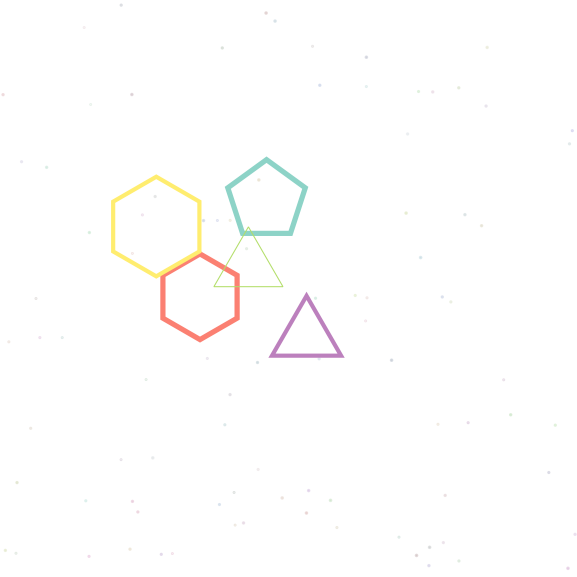[{"shape": "pentagon", "thickness": 2.5, "radius": 0.35, "center": [0.462, 0.652]}, {"shape": "hexagon", "thickness": 2.5, "radius": 0.37, "center": [0.346, 0.485]}, {"shape": "triangle", "thickness": 0.5, "radius": 0.35, "center": [0.43, 0.537]}, {"shape": "triangle", "thickness": 2, "radius": 0.35, "center": [0.531, 0.418]}, {"shape": "hexagon", "thickness": 2, "radius": 0.43, "center": [0.271, 0.607]}]